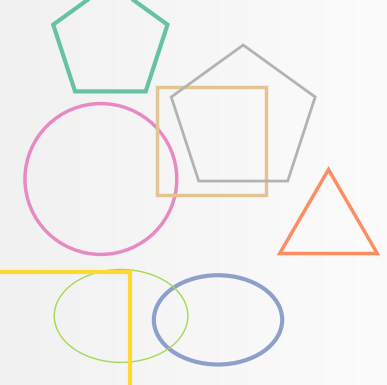[{"shape": "pentagon", "thickness": 3, "radius": 0.78, "center": [0.285, 0.888]}, {"shape": "triangle", "thickness": 2.5, "radius": 0.73, "center": [0.848, 0.414]}, {"shape": "oval", "thickness": 3, "radius": 0.83, "center": [0.563, 0.169]}, {"shape": "circle", "thickness": 2.5, "radius": 0.98, "center": [0.26, 0.535]}, {"shape": "oval", "thickness": 1, "radius": 0.86, "center": [0.312, 0.179]}, {"shape": "square", "thickness": 3, "radius": 0.96, "center": [0.143, 0.101]}, {"shape": "square", "thickness": 2.5, "radius": 0.7, "center": [0.546, 0.635]}, {"shape": "pentagon", "thickness": 2, "radius": 0.98, "center": [0.628, 0.688]}]